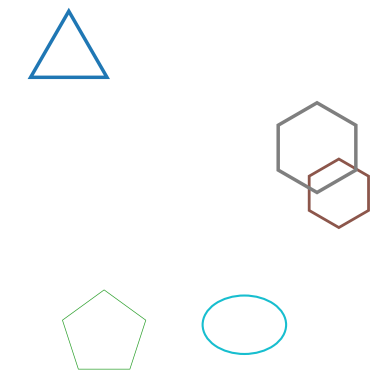[{"shape": "triangle", "thickness": 2.5, "radius": 0.57, "center": [0.179, 0.856]}, {"shape": "pentagon", "thickness": 0.5, "radius": 0.57, "center": [0.27, 0.133]}, {"shape": "hexagon", "thickness": 2, "radius": 0.44, "center": [0.88, 0.498]}, {"shape": "hexagon", "thickness": 2.5, "radius": 0.58, "center": [0.823, 0.617]}, {"shape": "oval", "thickness": 1.5, "radius": 0.54, "center": [0.635, 0.156]}]